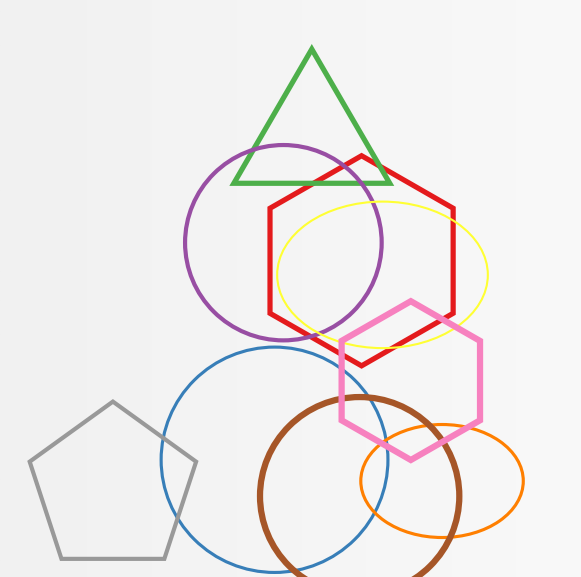[{"shape": "hexagon", "thickness": 2.5, "radius": 0.91, "center": [0.622, 0.548]}, {"shape": "circle", "thickness": 1.5, "radius": 0.98, "center": [0.472, 0.203]}, {"shape": "triangle", "thickness": 2.5, "radius": 0.77, "center": [0.536, 0.759]}, {"shape": "circle", "thickness": 2, "radius": 0.85, "center": [0.488, 0.579]}, {"shape": "oval", "thickness": 1.5, "radius": 0.7, "center": [0.76, 0.166]}, {"shape": "oval", "thickness": 1, "radius": 0.91, "center": [0.658, 0.523]}, {"shape": "circle", "thickness": 3, "radius": 0.86, "center": [0.619, 0.14]}, {"shape": "hexagon", "thickness": 3, "radius": 0.69, "center": [0.707, 0.34]}, {"shape": "pentagon", "thickness": 2, "radius": 0.75, "center": [0.194, 0.153]}]